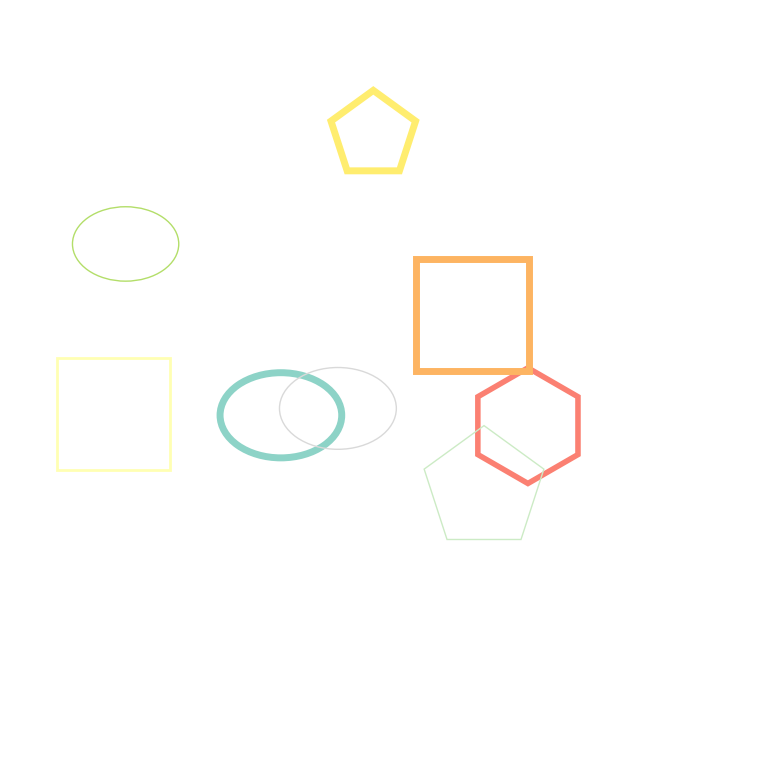[{"shape": "oval", "thickness": 2.5, "radius": 0.4, "center": [0.365, 0.461]}, {"shape": "square", "thickness": 1, "radius": 0.37, "center": [0.147, 0.463]}, {"shape": "hexagon", "thickness": 2, "radius": 0.38, "center": [0.686, 0.447]}, {"shape": "square", "thickness": 2.5, "radius": 0.36, "center": [0.614, 0.591]}, {"shape": "oval", "thickness": 0.5, "radius": 0.35, "center": [0.163, 0.683]}, {"shape": "oval", "thickness": 0.5, "radius": 0.38, "center": [0.439, 0.47]}, {"shape": "pentagon", "thickness": 0.5, "radius": 0.41, "center": [0.629, 0.365]}, {"shape": "pentagon", "thickness": 2.5, "radius": 0.29, "center": [0.485, 0.825]}]